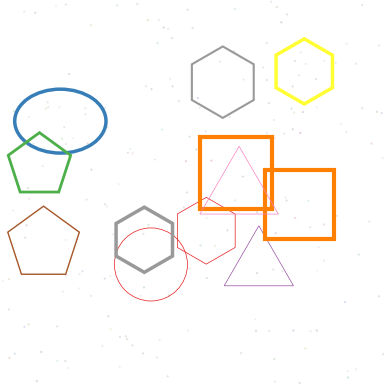[{"shape": "hexagon", "thickness": 0.5, "radius": 0.43, "center": [0.536, 0.401]}, {"shape": "circle", "thickness": 0.5, "radius": 0.47, "center": [0.392, 0.313]}, {"shape": "oval", "thickness": 2.5, "radius": 0.59, "center": [0.157, 0.685]}, {"shape": "pentagon", "thickness": 2, "radius": 0.43, "center": [0.102, 0.57]}, {"shape": "triangle", "thickness": 0.5, "radius": 0.52, "center": [0.672, 0.31]}, {"shape": "square", "thickness": 3, "radius": 0.47, "center": [0.613, 0.551]}, {"shape": "square", "thickness": 3, "radius": 0.45, "center": [0.777, 0.469]}, {"shape": "hexagon", "thickness": 2.5, "radius": 0.42, "center": [0.79, 0.815]}, {"shape": "pentagon", "thickness": 1, "radius": 0.49, "center": [0.113, 0.367]}, {"shape": "triangle", "thickness": 0.5, "radius": 0.59, "center": [0.621, 0.503]}, {"shape": "hexagon", "thickness": 1.5, "radius": 0.46, "center": [0.579, 0.787]}, {"shape": "hexagon", "thickness": 2.5, "radius": 0.42, "center": [0.375, 0.377]}]